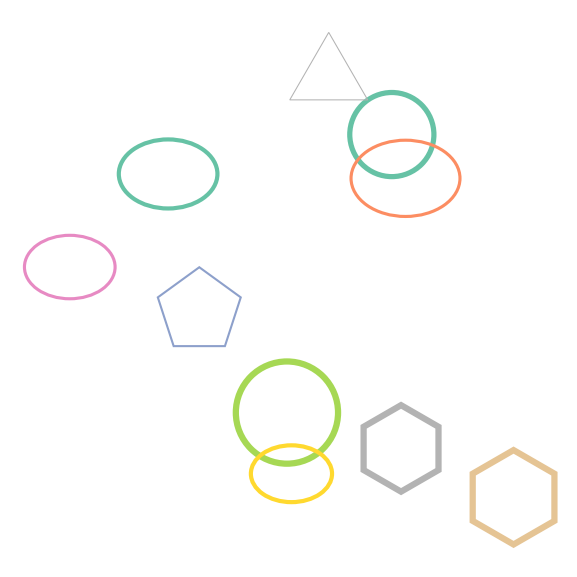[{"shape": "oval", "thickness": 2, "radius": 0.43, "center": [0.291, 0.698]}, {"shape": "circle", "thickness": 2.5, "radius": 0.36, "center": [0.679, 0.766]}, {"shape": "oval", "thickness": 1.5, "radius": 0.47, "center": [0.702, 0.69]}, {"shape": "pentagon", "thickness": 1, "radius": 0.38, "center": [0.345, 0.461]}, {"shape": "oval", "thickness": 1.5, "radius": 0.39, "center": [0.121, 0.537]}, {"shape": "circle", "thickness": 3, "radius": 0.44, "center": [0.497, 0.285]}, {"shape": "oval", "thickness": 2, "radius": 0.35, "center": [0.505, 0.179]}, {"shape": "hexagon", "thickness": 3, "radius": 0.41, "center": [0.889, 0.138]}, {"shape": "hexagon", "thickness": 3, "radius": 0.37, "center": [0.694, 0.223]}, {"shape": "triangle", "thickness": 0.5, "radius": 0.39, "center": [0.569, 0.865]}]